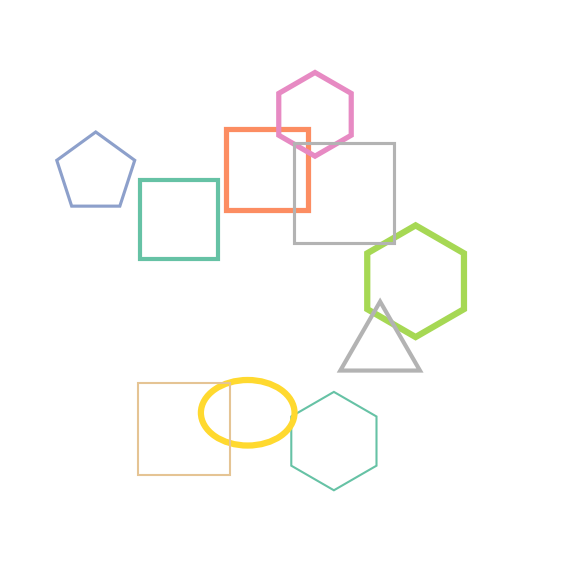[{"shape": "hexagon", "thickness": 1, "radius": 0.43, "center": [0.578, 0.235]}, {"shape": "square", "thickness": 2, "radius": 0.34, "center": [0.31, 0.619]}, {"shape": "square", "thickness": 2.5, "radius": 0.35, "center": [0.462, 0.706]}, {"shape": "pentagon", "thickness": 1.5, "radius": 0.35, "center": [0.166, 0.7]}, {"shape": "hexagon", "thickness": 2.5, "radius": 0.36, "center": [0.545, 0.801]}, {"shape": "hexagon", "thickness": 3, "radius": 0.48, "center": [0.72, 0.512]}, {"shape": "oval", "thickness": 3, "radius": 0.41, "center": [0.429, 0.284]}, {"shape": "square", "thickness": 1, "radius": 0.4, "center": [0.319, 0.256]}, {"shape": "square", "thickness": 1.5, "radius": 0.43, "center": [0.596, 0.664]}, {"shape": "triangle", "thickness": 2, "radius": 0.4, "center": [0.658, 0.397]}]